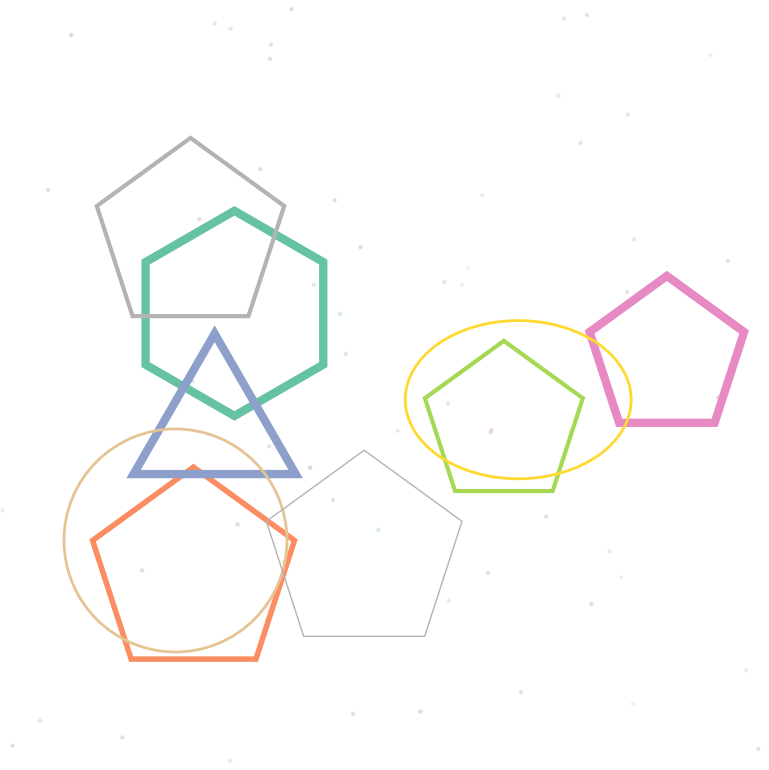[{"shape": "hexagon", "thickness": 3, "radius": 0.67, "center": [0.304, 0.593]}, {"shape": "pentagon", "thickness": 2, "radius": 0.69, "center": [0.251, 0.256]}, {"shape": "triangle", "thickness": 3, "radius": 0.61, "center": [0.279, 0.445]}, {"shape": "pentagon", "thickness": 3, "radius": 0.53, "center": [0.866, 0.536]}, {"shape": "pentagon", "thickness": 1.5, "radius": 0.54, "center": [0.654, 0.45]}, {"shape": "oval", "thickness": 1, "radius": 0.73, "center": [0.673, 0.481]}, {"shape": "circle", "thickness": 1, "radius": 0.72, "center": [0.228, 0.298]}, {"shape": "pentagon", "thickness": 1.5, "radius": 0.64, "center": [0.247, 0.693]}, {"shape": "pentagon", "thickness": 0.5, "radius": 0.67, "center": [0.473, 0.282]}]